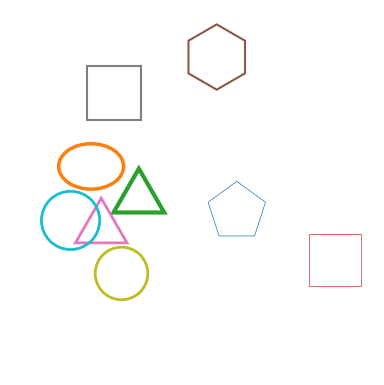[{"shape": "pentagon", "thickness": 0.5, "radius": 0.39, "center": [0.615, 0.451]}, {"shape": "oval", "thickness": 2.5, "radius": 0.42, "center": [0.237, 0.568]}, {"shape": "triangle", "thickness": 3, "radius": 0.38, "center": [0.361, 0.486]}, {"shape": "square", "thickness": 0.5, "radius": 0.34, "center": [0.87, 0.324]}, {"shape": "hexagon", "thickness": 1.5, "radius": 0.42, "center": [0.563, 0.852]}, {"shape": "triangle", "thickness": 2, "radius": 0.39, "center": [0.263, 0.408]}, {"shape": "square", "thickness": 1.5, "radius": 0.35, "center": [0.296, 0.758]}, {"shape": "circle", "thickness": 2, "radius": 0.34, "center": [0.316, 0.29]}, {"shape": "circle", "thickness": 2, "radius": 0.38, "center": [0.183, 0.428]}]